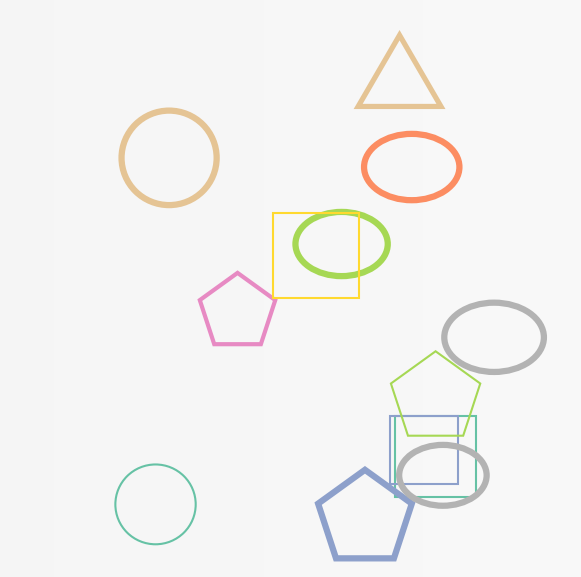[{"shape": "square", "thickness": 1, "radius": 0.35, "center": [0.749, 0.209]}, {"shape": "circle", "thickness": 1, "radius": 0.35, "center": [0.268, 0.126]}, {"shape": "oval", "thickness": 3, "radius": 0.41, "center": [0.708, 0.71]}, {"shape": "square", "thickness": 1, "radius": 0.29, "center": [0.729, 0.22]}, {"shape": "pentagon", "thickness": 3, "radius": 0.42, "center": [0.628, 0.101]}, {"shape": "pentagon", "thickness": 2, "radius": 0.34, "center": [0.409, 0.458]}, {"shape": "oval", "thickness": 3, "radius": 0.4, "center": [0.588, 0.577]}, {"shape": "pentagon", "thickness": 1, "radius": 0.4, "center": [0.749, 0.31]}, {"shape": "square", "thickness": 1, "radius": 0.37, "center": [0.543, 0.557]}, {"shape": "circle", "thickness": 3, "radius": 0.41, "center": [0.291, 0.726]}, {"shape": "triangle", "thickness": 2.5, "radius": 0.41, "center": [0.687, 0.856]}, {"shape": "oval", "thickness": 3, "radius": 0.38, "center": [0.762, 0.176]}, {"shape": "oval", "thickness": 3, "radius": 0.43, "center": [0.85, 0.415]}]